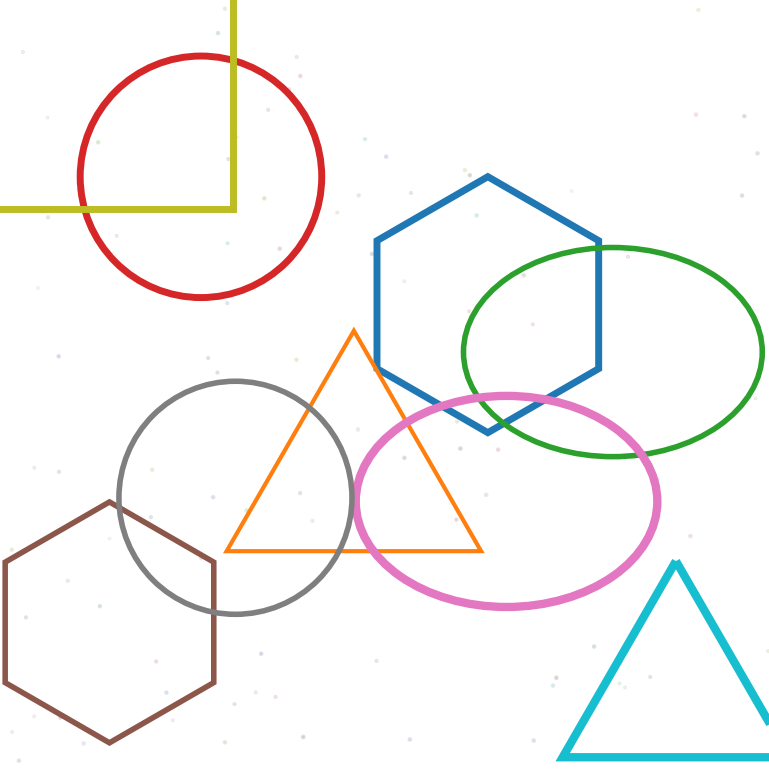[{"shape": "hexagon", "thickness": 2.5, "radius": 0.83, "center": [0.634, 0.604]}, {"shape": "triangle", "thickness": 1.5, "radius": 0.95, "center": [0.46, 0.38]}, {"shape": "oval", "thickness": 2, "radius": 0.97, "center": [0.796, 0.543]}, {"shape": "circle", "thickness": 2.5, "radius": 0.78, "center": [0.261, 0.77]}, {"shape": "hexagon", "thickness": 2, "radius": 0.78, "center": [0.142, 0.192]}, {"shape": "oval", "thickness": 3, "radius": 0.98, "center": [0.658, 0.349]}, {"shape": "circle", "thickness": 2, "radius": 0.76, "center": [0.306, 0.354]}, {"shape": "square", "thickness": 2.5, "radius": 0.79, "center": [0.144, 0.887]}, {"shape": "triangle", "thickness": 3, "radius": 0.85, "center": [0.878, 0.101]}]